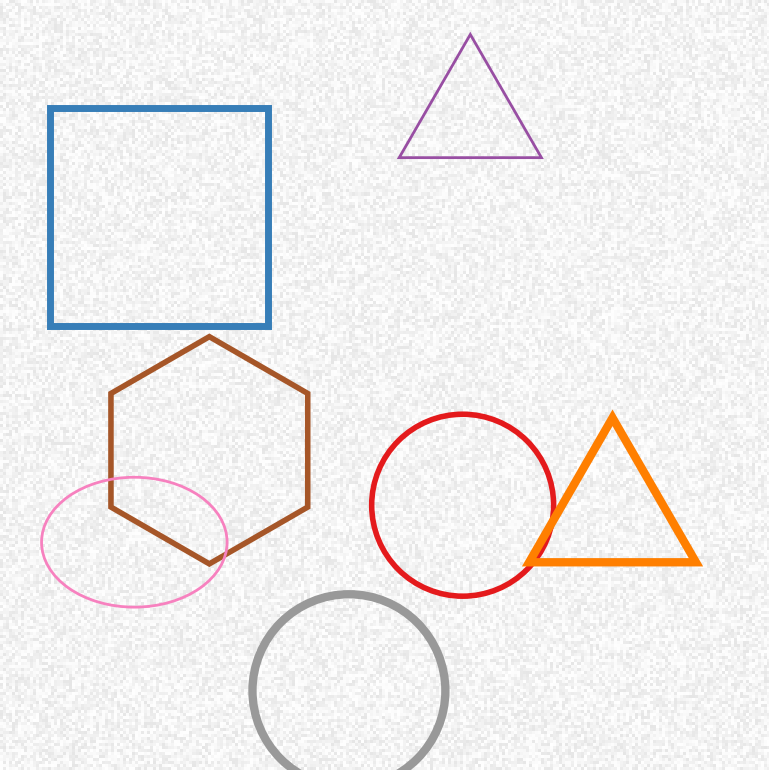[{"shape": "circle", "thickness": 2, "radius": 0.59, "center": [0.601, 0.344]}, {"shape": "square", "thickness": 2.5, "radius": 0.71, "center": [0.206, 0.718]}, {"shape": "triangle", "thickness": 1, "radius": 0.53, "center": [0.611, 0.849]}, {"shape": "triangle", "thickness": 3, "radius": 0.63, "center": [0.796, 0.332]}, {"shape": "hexagon", "thickness": 2, "radius": 0.74, "center": [0.272, 0.415]}, {"shape": "oval", "thickness": 1, "radius": 0.6, "center": [0.174, 0.296]}, {"shape": "circle", "thickness": 3, "radius": 0.63, "center": [0.453, 0.103]}]